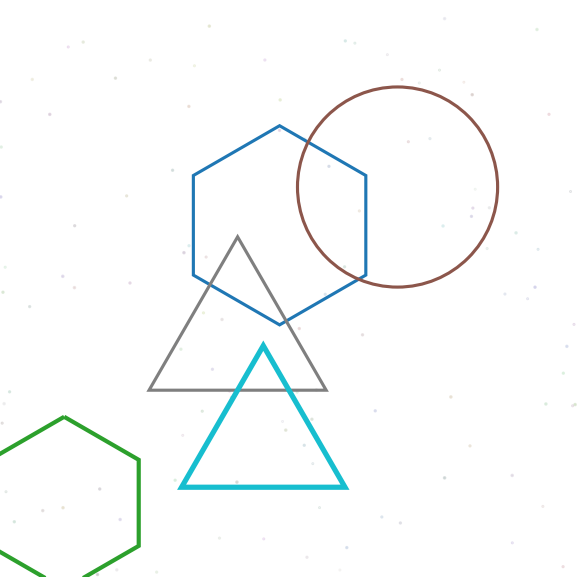[{"shape": "hexagon", "thickness": 1.5, "radius": 0.86, "center": [0.484, 0.609]}, {"shape": "hexagon", "thickness": 2, "radius": 0.75, "center": [0.111, 0.128]}, {"shape": "circle", "thickness": 1.5, "radius": 0.87, "center": [0.688, 0.675]}, {"shape": "triangle", "thickness": 1.5, "radius": 0.89, "center": [0.411, 0.412]}, {"shape": "triangle", "thickness": 2.5, "radius": 0.82, "center": [0.456, 0.237]}]